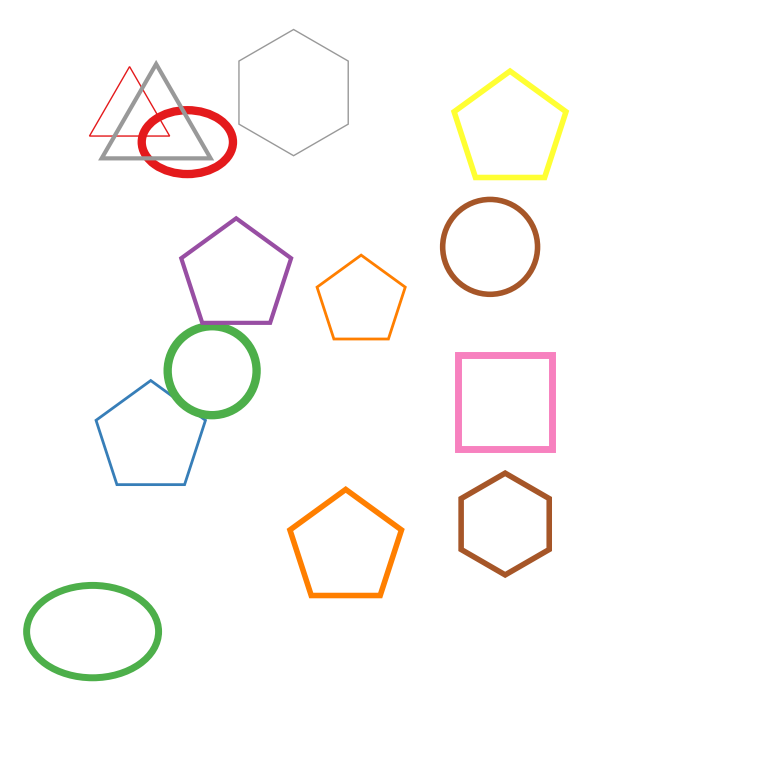[{"shape": "triangle", "thickness": 0.5, "radius": 0.3, "center": [0.168, 0.853]}, {"shape": "oval", "thickness": 3, "radius": 0.3, "center": [0.243, 0.815]}, {"shape": "pentagon", "thickness": 1, "radius": 0.37, "center": [0.196, 0.431]}, {"shape": "circle", "thickness": 3, "radius": 0.29, "center": [0.275, 0.519]}, {"shape": "oval", "thickness": 2.5, "radius": 0.43, "center": [0.12, 0.18]}, {"shape": "pentagon", "thickness": 1.5, "radius": 0.38, "center": [0.307, 0.641]}, {"shape": "pentagon", "thickness": 1, "radius": 0.3, "center": [0.469, 0.608]}, {"shape": "pentagon", "thickness": 2, "radius": 0.38, "center": [0.449, 0.288]}, {"shape": "pentagon", "thickness": 2, "radius": 0.38, "center": [0.662, 0.831]}, {"shape": "hexagon", "thickness": 2, "radius": 0.33, "center": [0.656, 0.319]}, {"shape": "circle", "thickness": 2, "radius": 0.31, "center": [0.637, 0.679]}, {"shape": "square", "thickness": 2.5, "radius": 0.3, "center": [0.656, 0.478]}, {"shape": "triangle", "thickness": 1.5, "radius": 0.41, "center": [0.203, 0.835]}, {"shape": "hexagon", "thickness": 0.5, "radius": 0.41, "center": [0.381, 0.88]}]